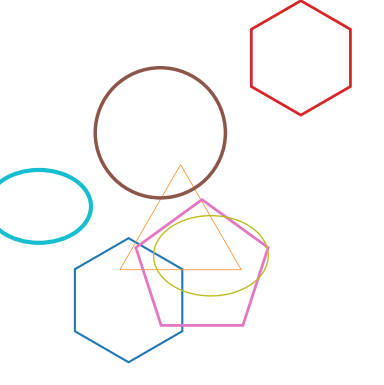[{"shape": "hexagon", "thickness": 1.5, "radius": 0.81, "center": [0.334, 0.22]}, {"shape": "triangle", "thickness": 0.5, "radius": 0.91, "center": [0.469, 0.39]}, {"shape": "hexagon", "thickness": 2, "radius": 0.74, "center": [0.781, 0.85]}, {"shape": "circle", "thickness": 2.5, "radius": 0.85, "center": [0.416, 0.655]}, {"shape": "pentagon", "thickness": 2, "radius": 0.9, "center": [0.525, 0.301]}, {"shape": "oval", "thickness": 1, "radius": 0.74, "center": [0.548, 0.336]}, {"shape": "oval", "thickness": 3, "radius": 0.68, "center": [0.101, 0.464]}]